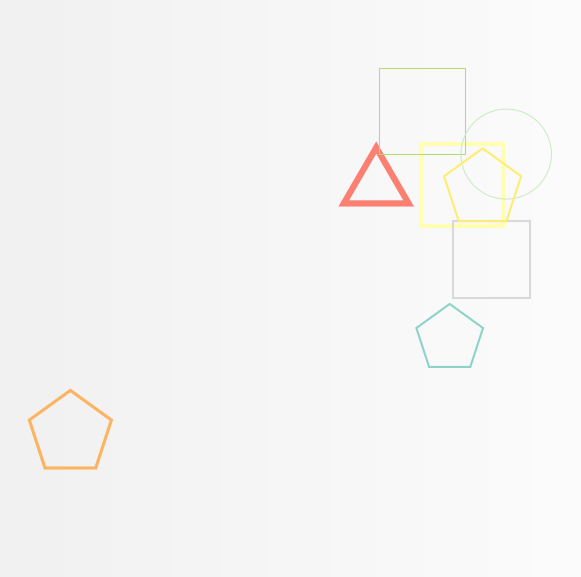[{"shape": "pentagon", "thickness": 1, "radius": 0.3, "center": [0.774, 0.412]}, {"shape": "square", "thickness": 2, "radius": 0.35, "center": [0.795, 0.679]}, {"shape": "triangle", "thickness": 3, "radius": 0.32, "center": [0.647, 0.679]}, {"shape": "pentagon", "thickness": 1.5, "radius": 0.37, "center": [0.121, 0.249]}, {"shape": "square", "thickness": 0.5, "radius": 0.37, "center": [0.726, 0.807]}, {"shape": "square", "thickness": 1, "radius": 0.33, "center": [0.846, 0.549]}, {"shape": "circle", "thickness": 0.5, "radius": 0.39, "center": [0.871, 0.732]}, {"shape": "pentagon", "thickness": 1, "radius": 0.35, "center": [0.83, 0.672]}]